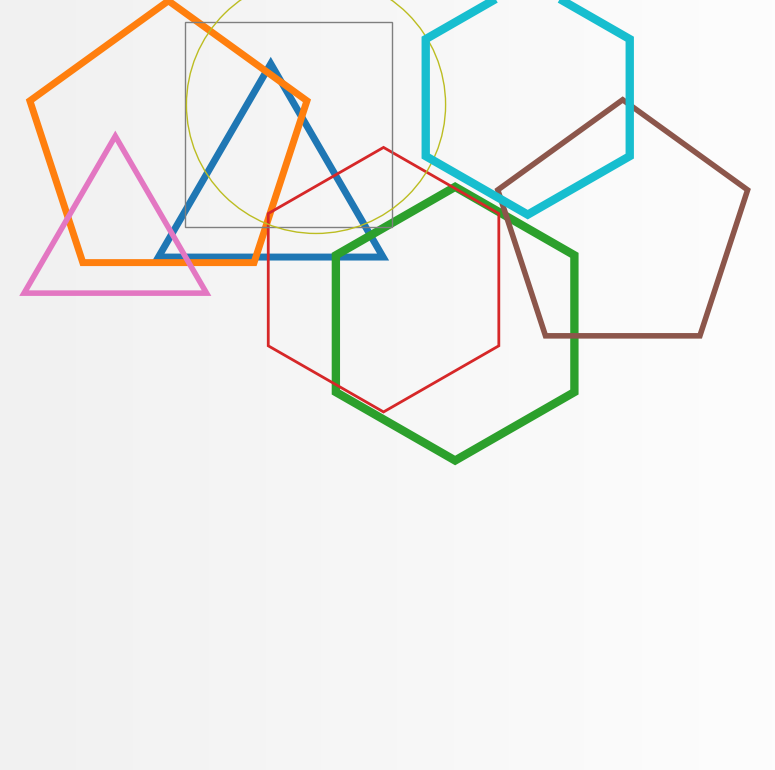[{"shape": "triangle", "thickness": 2.5, "radius": 0.84, "center": [0.349, 0.75]}, {"shape": "pentagon", "thickness": 2.5, "radius": 0.94, "center": [0.217, 0.811]}, {"shape": "hexagon", "thickness": 3, "radius": 0.89, "center": [0.587, 0.58]}, {"shape": "hexagon", "thickness": 1, "radius": 0.86, "center": [0.495, 0.637]}, {"shape": "pentagon", "thickness": 2, "radius": 0.85, "center": [0.803, 0.701]}, {"shape": "triangle", "thickness": 2, "radius": 0.68, "center": [0.149, 0.687]}, {"shape": "square", "thickness": 0.5, "radius": 0.67, "center": [0.372, 0.838]}, {"shape": "circle", "thickness": 0.5, "radius": 0.84, "center": [0.408, 0.864]}, {"shape": "hexagon", "thickness": 3, "radius": 0.76, "center": [0.681, 0.873]}]